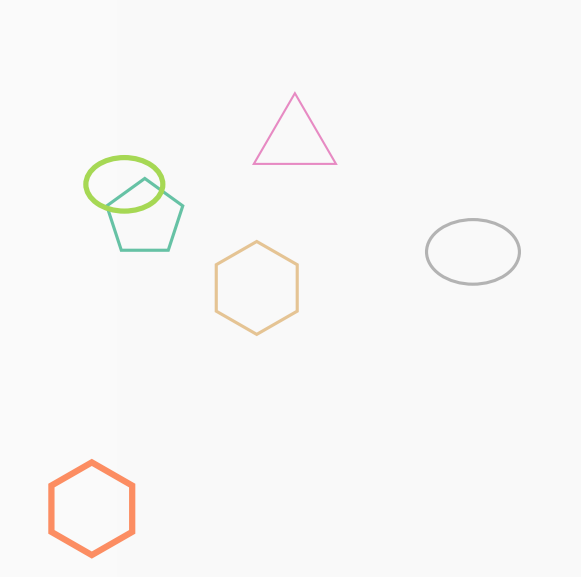[{"shape": "pentagon", "thickness": 1.5, "radius": 0.34, "center": [0.249, 0.621]}, {"shape": "hexagon", "thickness": 3, "radius": 0.4, "center": [0.158, 0.118]}, {"shape": "triangle", "thickness": 1, "radius": 0.41, "center": [0.507, 0.756]}, {"shape": "oval", "thickness": 2.5, "radius": 0.33, "center": [0.214, 0.68]}, {"shape": "hexagon", "thickness": 1.5, "radius": 0.4, "center": [0.442, 0.501]}, {"shape": "oval", "thickness": 1.5, "radius": 0.4, "center": [0.814, 0.563]}]